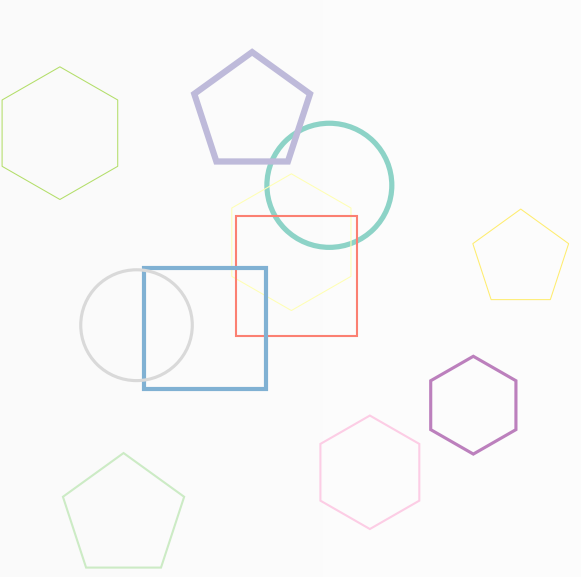[{"shape": "circle", "thickness": 2.5, "radius": 0.54, "center": [0.567, 0.678]}, {"shape": "hexagon", "thickness": 0.5, "radius": 0.59, "center": [0.501, 0.58]}, {"shape": "pentagon", "thickness": 3, "radius": 0.52, "center": [0.434, 0.804]}, {"shape": "square", "thickness": 1, "radius": 0.52, "center": [0.51, 0.521]}, {"shape": "square", "thickness": 2, "radius": 0.52, "center": [0.352, 0.43]}, {"shape": "hexagon", "thickness": 0.5, "radius": 0.57, "center": [0.103, 0.769]}, {"shape": "hexagon", "thickness": 1, "radius": 0.49, "center": [0.636, 0.181]}, {"shape": "circle", "thickness": 1.5, "radius": 0.48, "center": [0.235, 0.436]}, {"shape": "hexagon", "thickness": 1.5, "radius": 0.42, "center": [0.814, 0.298]}, {"shape": "pentagon", "thickness": 1, "radius": 0.55, "center": [0.213, 0.105]}, {"shape": "pentagon", "thickness": 0.5, "radius": 0.43, "center": [0.896, 0.55]}]